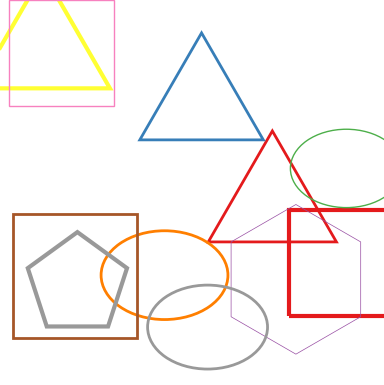[{"shape": "square", "thickness": 3, "radius": 0.69, "center": [0.89, 0.316]}, {"shape": "triangle", "thickness": 2, "radius": 0.96, "center": [0.707, 0.468]}, {"shape": "triangle", "thickness": 2, "radius": 0.93, "center": [0.524, 0.729]}, {"shape": "oval", "thickness": 1, "radius": 0.73, "center": [0.9, 0.563]}, {"shape": "hexagon", "thickness": 0.5, "radius": 0.97, "center": [0.769, 0.274]}, {"shape": "oval", "thickness": 2, "radius": 0.82, "center": [0.427, 0.285]}, {"shape": "triangle", "thickness": 3, "radius": 1.0, "center": [0.112, 0.871]}, {"shape": "square", "thickness": 2, "radius": 0.81, "center": [0.194, 0.283]}, {"shape": "square", "thickness": 1, "radius": 0.68, "center": [0.159, 0.862]}, {"shape": "oval", "thickness": 2, "radius": 0.78, "center": [0.539, 0.15]}, {"shape": "pentagon", "thickness": 3, "radius": 0.68, "center": [0.201, 0.262]}]